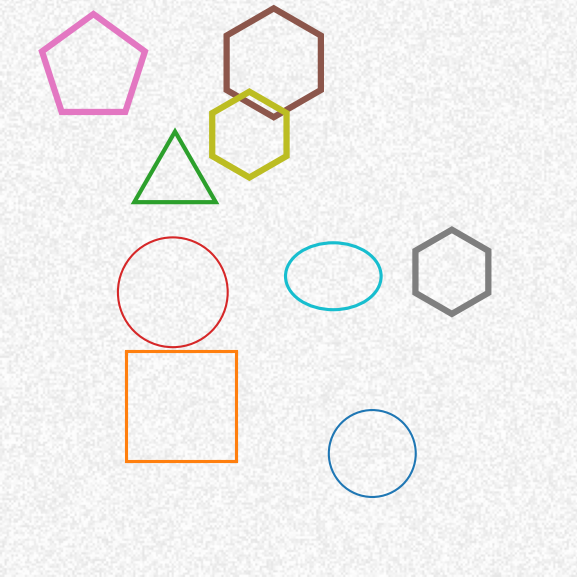[{"shape": "circle", "thickness": 1, "radius": 0.38, "center": [0.645, 0.214]}, {"shape": "square", "thickness": 1.5, "radius": 0.48, "center": [0.314, 0.297]}, {"shape": "triangle", "thickness": 2, "radius": 0.41, "center": [0.303, 0.69]}, {"shape": "circle", "thickness": 1, "radius": 0.48, "center": [0.299, 0.493]}, {"shape": "hexagon", "thickness": 3, "radius": 0.47, "center": [0.474, 0.89]}, {"shape": "pentagon", "thickness": 3, "radius": 0.47, "center": [0.162, 0.881]}, {"shape": "hexagon", "thickness": 3, "radius": 0.36, "center": [0.782, 0.528]}, {"shape": "hexagon", "thickness": 3, "radius": 0.37, "center": [0.432, 0.766]}, {"shape": "oval", "thickness": 1.5, "radius": 0.41, "center": [0.577, 0.521]}]